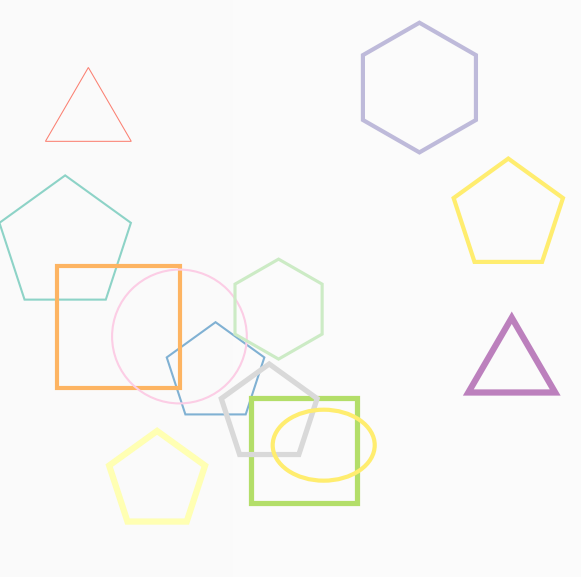[{"shape": "pentagon", "thickness": 1, "radius": 0.59, "center": [0.112, 0.577]}, {"shape": "pentagon", "thickness": 3, "radius": 0.43, "center": [0.27, 0.166]}, {"shape": "hexagon", "thickness": 2, "radius": 0.56, "center": [0.722, 0.848]}, {"shape": "triangle", "thickness": 0.5, "radius": 0.43, "center": [0.152, 0.797]}, {"shape": "pentagon", "thickness": 1, "radius": 0.44, "center": [0.371, 0.353]}, {"shape": "square", "thickness": 2, "radius": 0.53, "center": [0.204, 0.433]}, {"shape": "square", "thickness": 2.5, "radius": 0.45, "center": [0.524, 0.218]}, {"shape": "circle", "thickness": 1, "radius": 0.58, "center": [0.309, 0.416]}, {"shape": "pentagon", "thickness": 2.5, "radius": 0.43, "center": [0.463, 0.282]}, {"shape": "triangle", "thickness": 3, "radius": 0.43, "center": [0.88, 0.363]}, {"shape": "hexagon", "thickness": 1.5, "radius": 0.43, "center": [0.479, 0.464]}, {"shape": "pentagon", "thickness": 2, "radius": 0.49, "center": [0.874, 0.626]}, {"shape": "oval", "thickness": 2, "radius": 0.44, "center": [0.557, 0.228]}]